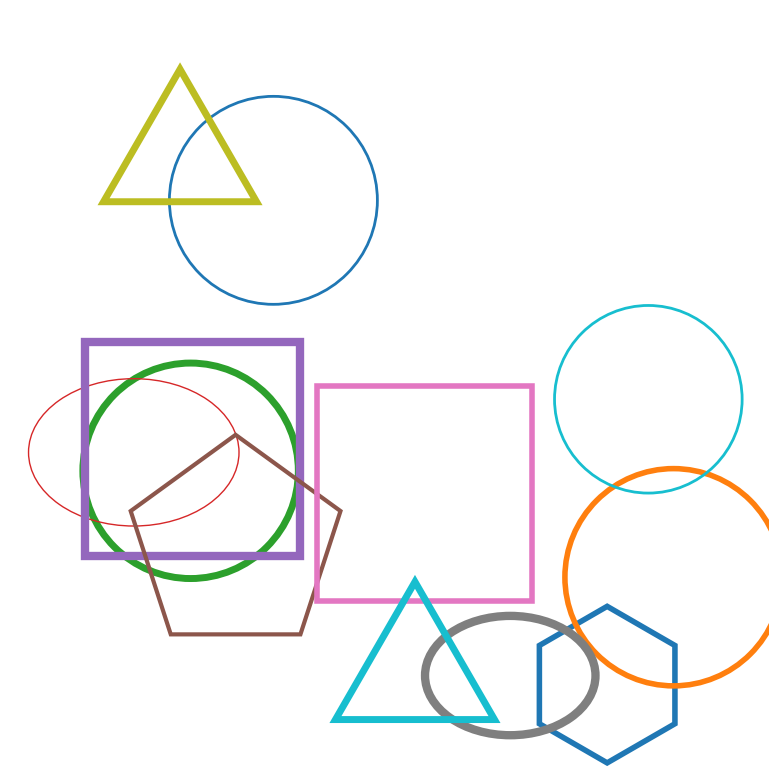[{"shape": "hexagon", "thickness": 2, "radius": 0.51, "center": [0.789, 0.111]}, {"shape": "circle", "thickness": 1, "radius": 0.68, "center": [0.355, 0.74]}, {"shape": "circle", "thickness": 2, "radius": 0.71, "center": [0.875, 0.25]}, {"shape": "circle", "thickness": 2.5, "radius": 0.7, "center": [0.248, 0.389]}, {"shape": "oval", "thickness": 0.5, "radius": 0.68, "center": [0.174, 0.413]}, {"shape": "square", "thickness": 3, "radius": 0.7, "center": [0.25, 0.417]}, {"shape": "pentagon", "thickness": 1.5, "radius": 0.72, "center": [0.306, 0.292]}, {"shape": "square", "thickness": 2, "radius": 0.7, "center": [0.552, 0.36]}, {"shape": "oval", "thickness": 3, "radius": 0.55, "center": [0.663, 0.123]}, {"shape": "triangle", "thickness": 2.5, "radius": 0.57, "center": [0.234, 0.795]}, {"shape": "circle", "thickness": 1, "radius": 0.61, "center": [0.842, 0.481]}, {"shape": "triangle", "thickness": 2.5, "radius": 0.6, "center": [0.539, 0.125]}]